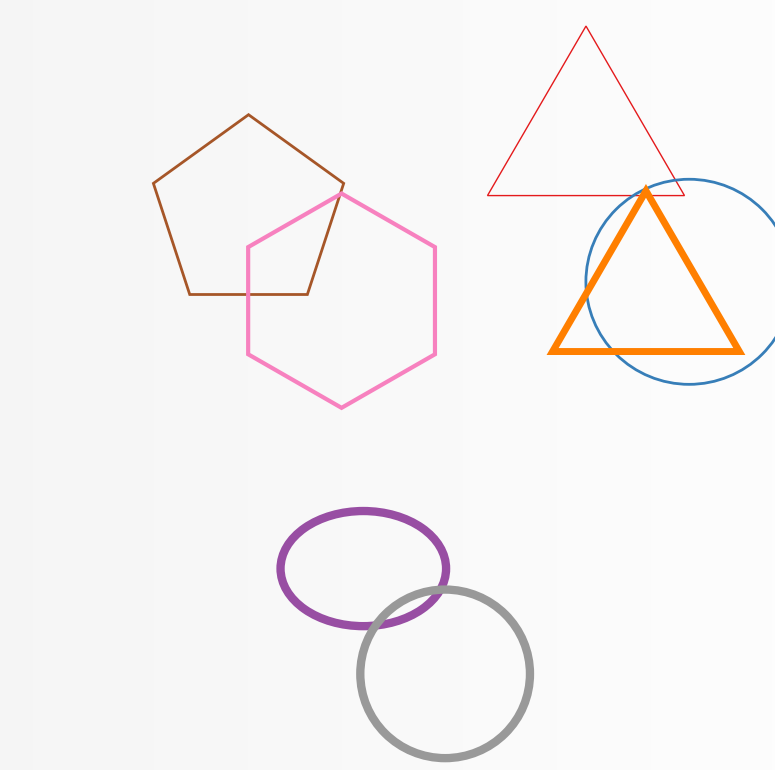[{"shape": "triangle", "thickness": 0.5, "radius": 0.73, "center": [0.756, 0.819]}, {"shape": "circle", "thickness": 1, "radius": 0.67, "center": [0.889, 0.634]}, {"shape": "oval", "thickness": 3, "radius": 0.53, "center": [0.469, 0.262]}, {"shape": "triangle", "thickness": 2.5, "radius": 0.7, "center": [0.834, 0.613]}, {"shape": "pentagon", "thickness": 1, "radius": 0.65, "center": [0.321, 0.722]}, {"shape": "hexagon", "thickness": 1.5, "radius": 0.7, "center": [0.441, 0.609]}, {"shape": "circle", "thickness": 3, "radius": 0.55, "center": [0.574, 0.125]}]